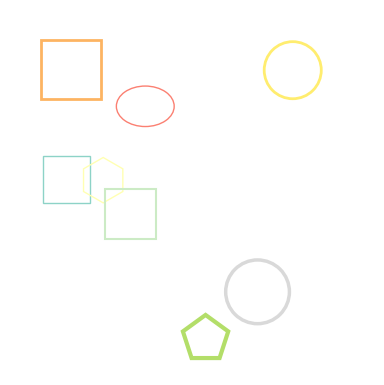[{"shape": "square", "thickness": 1, "radius": 0.3, "center": [0.174, 0.533]}, {"shape": "hexagon", "thickness": 1, "radius": 0.29, "center": [0.268, 0.532]}, {"shape": "oval", "thickness": 1, "radius": 0.38, "center": [0.377, 0.724]}, {"shape": "square", "thickness": 2, "radius": 0.39, "center": [0.184, 0.82]}, {"shape": "pentagon", "thickness": 3, "radius": 0.31, "center": [0.534, 0.12]}, {"shape": "circle", "thickness": 2.5, "radius": 0.41, "center": [0.669, 0.242]}, {"shape": "square", "thickness": 1.5, "radius": 0.33, "center": [0.338, 0.444]}, {"shape": "circle", "thickness": 2, "radius": 0.37, "center": [0.76, 0.818]}]